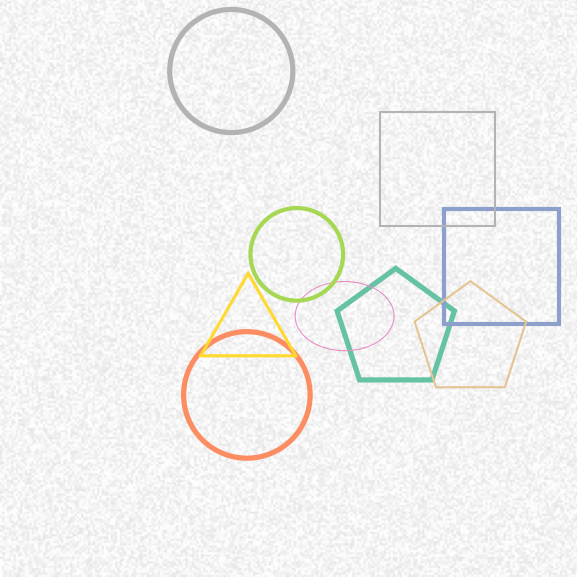[{"shape": "pentagon", "thickness": 2.5, "radius": 0.53, "center": [0.685, 0.428]}, {"shape": "circle", "thickness": 2.5, "radius": 0.55, "center": [0.427, 0.315]}, {"shape": "square", "thickness": 2, "radius": 0.5, "center": [0.868, 0.537]}, {"shape": "oval", "thickness": 0.5, "radius": 0.43, "center": [0.597, 0.452]}, {"shape": "circle", "thickness": 2, "radius": 0.4, "center": [0.514, 0.559]}, {"shape": "triangle", "thickness": 1.5, "radius": 0.48, "center": [0.43, 0.431]}, {"shape": "pentagon", "thickness": 1, "radius": 0.51, "center": [0.815, 0.411]}, {"shape": "square", "thickness": 1, "radius": 0.5, "center": [0.757, 0.706]}, {"shape": "circle", "thickness": 2.5, "radius": 0.53, "center": [0.4, 0.876]}]